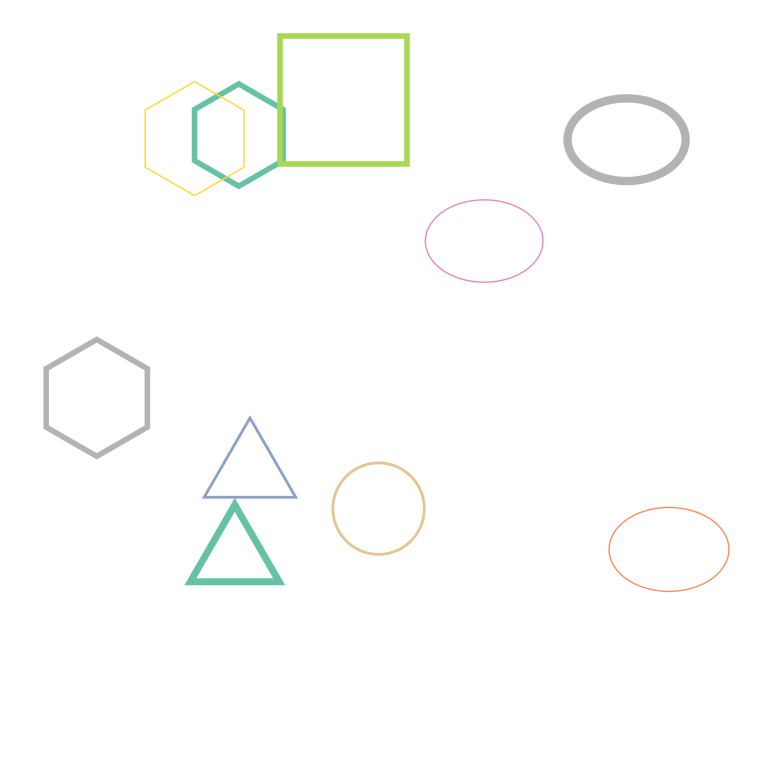[{"shape": "triangle", "thickness": 2.5, "radius": 0.33, "center": [0.305, 0.278]}, {"shape": "hexagon", "thickness": 2, "radius": 0.33, "center": [0.31, 0.825]}, {"shape": "oval", "thickness": 0.5, "radius": 0.39, "center": [0.869, 0.286]}, {"shape": "triangle", "thickness": 1, "radius": 0.34, "center": [0.325, 0.389]}, {"shape": "oval", "thickness": 0.5, "radius": 0.38, "center": [0.629, 0.687]}, {"shape": "square", "thickness": 2, "radius": 0.41, "center": [0.446, 0.87]}, {"shape": "hexagon", "thickness": 0.5, "radius": 0.37, "center": [0.253, 0.82]}, {"shape": "circle", "thickness": 1, "radius": 0.3, "center": [0.492, 0.339]}, {"shape": "hexagon", "thickness": 2, "radius": 0.38, "center": [0.126, 0.483]}, {"shape": "oval", "thickness": 3, "radius": 0.38, "center": [0.814, 0.819]}]